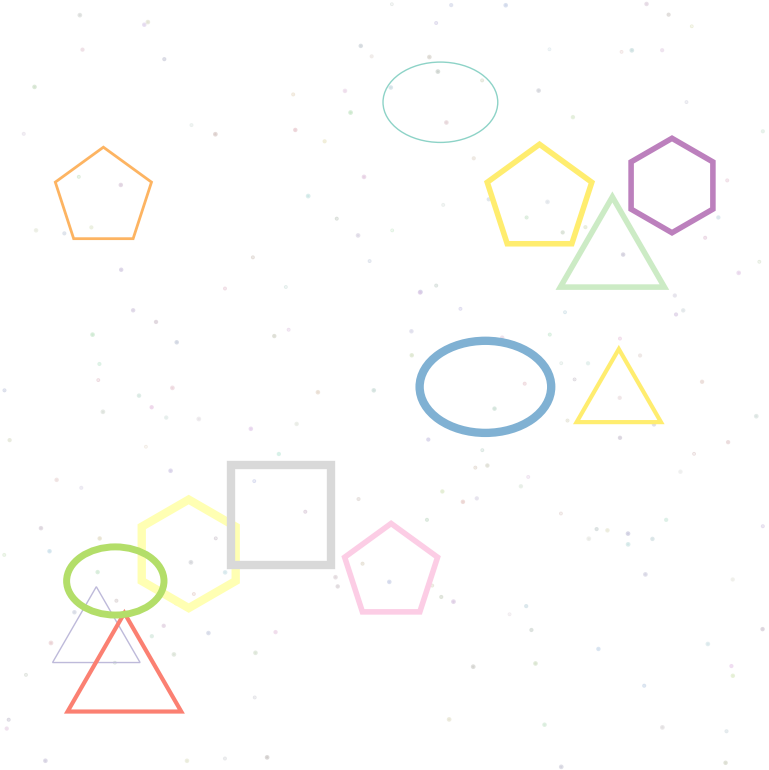[{"shape": "oval", "thickness": 0.5, "radius": 0.37, "center": [0.572, 0.867]}, {"shape": "hexagon", "thickness": 3, "radius": 0.35, "center": [0.245, 0.281]}, {"shape": "triangle", "thickness": 0.5, "radius": 0.33, "center": [0.125, 0.172]}, {"shape": "triangle", "thickness": 1.5, "radius": 0.43, "center": [0.162, 0.119]}, {"shape": "oval", "thickness": 3, "radius": 0.43, "center": [0.63, 0.498]}, {"shape": "pentagon", "thickness": 1, "radius": 0.33, "center": [0.134, 0.743]}, {"shape": "oval", "thickness": 2.5, "radius": 0.32, "center": [0.15, 0.246]}, {"shape": "pentagon", "thickness": 2, "radius": 0.32, "center": [0.508, 0.257]}, {"shape": "square", "thickness": 3, "radius": 0.32, "center": [0.365, 0.331]}, {"shape": "hexagon", "thickness": 2, "radius": 0.31, "center": [0.873, 0.759]}, {"shape": "triangle", "thickness": 2, "radius": 0.39, "center": [0.795, 0.666]}, {"shape": "triangle", "thickness": 1.5, "radius": 0.32, "center": [0.804, 0.483]}, {"shape": "pentagon", "thickness": 2, "radius": 0.36, "center": [0.701, 0.741]}]